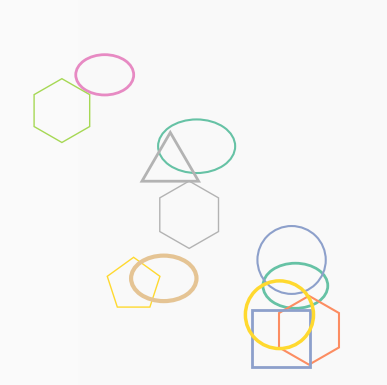[{"shape": "oval", "thickness": 2, "radius": 0.42, "center": [0.762, 0.258]}, {"shape": "oval", "thickness": 1.5, "radius": 0.5, "center": [0.507, 0.62]}, {"shape": "hexagon", "thickness": 1.5, "radius": 0.45, "center": [0.797, 0.142]}, {"shape": "square", "thickness": 2, "radius": 0.37, "center": [0.725, 0.121]}, {"shape": "circle", "thickness": 1.5, "radius": 0.44, "center": [0.752, 0.325]}, {"shape": "oval", "thickness": 2, "radius": 0.37, "center": [0.27, 0.806]}, {"shape": "hexagon", "thickness": 1, "radius": 0.41, "center": [0.16, 0.713]}, {"shape": "pentagon", "thickness": 1, "radius": 0.36, "center": [0.345, 0.26]}, {"shape": "circle", "thickness": 2.5, "radius": 0.44, "center": [0.721, 0.183]}, {"shape": "oval", "thickness": 3, "radius": 0.42, "center": [0.423, 0.277]}, {"shape": "hexagon", "thickness": 1, "radius": 0.44, "center": [0.488, 0.442]}, {"shape": "triangle", "thickness": 2, "radius": 0.42, "center": [0.439, 0.572]}]